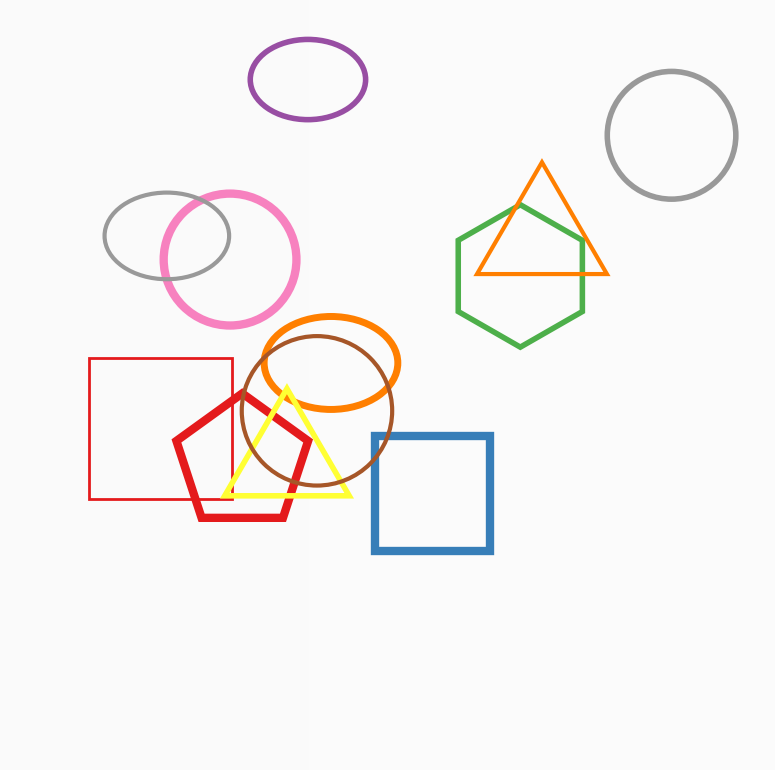[{"shape": "square", "thickness": 1, "radius": 0.46, "center": [0.207, 0.444]}, {"shape": "pentagon", "thickness": 3, "radius": 0.45, "center": [0.313, 0.4]}, {"shape": "square", "thickness": 3, "radius": 0.37, "center": [0.558, 0.359]}, {"shape": "hexagon", "thickness": 2, "radius": 0.46, "center": [0.671, 0.642]}, {"shape": "oval", "thickness": 2, "radius": 0.37, "center": [0.397, 0.897]}, {"shape": "triangle", "thickness": 1.5, "radius": 0.48, "center": [0.699, 0.692]}, {"shape": "oval", "thickness": 2.5, "radius": 0.43, "center": [0.427, 0.529]}, {"shape": "triangle", "thickness": 2, "radius": 0.46, "center": [0.37, 0.402]}, {"shape": "circle", "thickness": 1.5, "radius": 0.49, "center": [0.409, 0.466]}, {"shape": "circle", "thickness": 3, "radius": 0.43, "center": [0.297, 0.663]}, {"shape": "oval", "thickness": 1.5, "radius": 0.4, "center": [0.215, 0.694]}, {"shape": "circle", "thickness": 2, "radius": 0.41, "center": [0.867, 0.824]}]